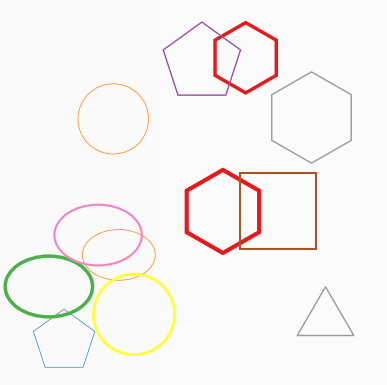[{"shape": "hexagon", "thickness": 2.5, "radius": 0.46, "center": [0.634, 0.85]}, {"shape": "hexagon", "thickness": 3, "radius": 0.54, "center": [0.575, 0.451]}, {"shape": "pentagon", "thickness": 0.5, "radius": 0.42, "center": [0.165, 0.113]}, {"shape": "oval", "thickness": 2.5, "radius": 0.56, "center": [0.126, 0.256]}, {"shape": "pentagon", "thickness": 1, "radius": 0.52, "center": [0.521, 0.838]}, {"shape": "circle", "thickness": 0.5, "radius": 0.46, "center": [0.292, 0.691]}, {"shape": "oval", "thickness": 0.5, "radius": 0.47, "center": [0.307, 0.338]}, {"shape": "circle", "thickness": 2, "radius": 0.52, "center": [0.346, 0.183]}, {"shape": "square", "thickness": 1.5, "radius": 0.49, "center": [0.717, 0.452]}, {"shape": "oval", "thickness": 1.5, "radius": 0.56, "center": [0.253, 0.389]}, {"shape": "hexagon", "thickness": 1, "radius": 0.59, "center": [0.804, 0.695]}, {"shape": "triangle", "thickness": 1, "radius": 0.42, "center": [0.84, 0.171]}]